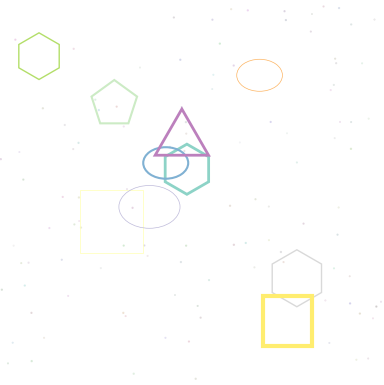[{"shape": "hexagon", "thickness": 2, "radius": 0.33, "center": [0.485, 0.56]}, {"shape": "square", "thickness": 0.5, "radius": 0.41, "center": [0.289, 0.425]}, {"shape": "oval", "thickness": 0.5, "radius": 0.4, "center": [0.388, 0.463]}, {"shape": "oval", "thickness": 1.5, "radius": 0.29, "center": [0.43, 0.577]}, {"shape": "oval", "thickness": 0.5, "radius": 0.3, "center": [0.674, 0.804]}, {"shape": "hexagon", "thickness": 1, "radius": 0.3, "center": [0.101, 0.854]}, {"shape": "hexagon", "thickness": 1, "radius": 0.37, "center": [0.771, 0.277]}, {"shape": "triangle", "thickness": 2, "radius": 0.4, "center": [0.472, 0.637]}, {"shape": "pentagon", "thickness": 1.5, "radius": 0.31, "center": [0.297, 0.73]}, {"shape": "square", "thickness": 3, "radius": 0.32, "center": [0.746, 0.166]}]